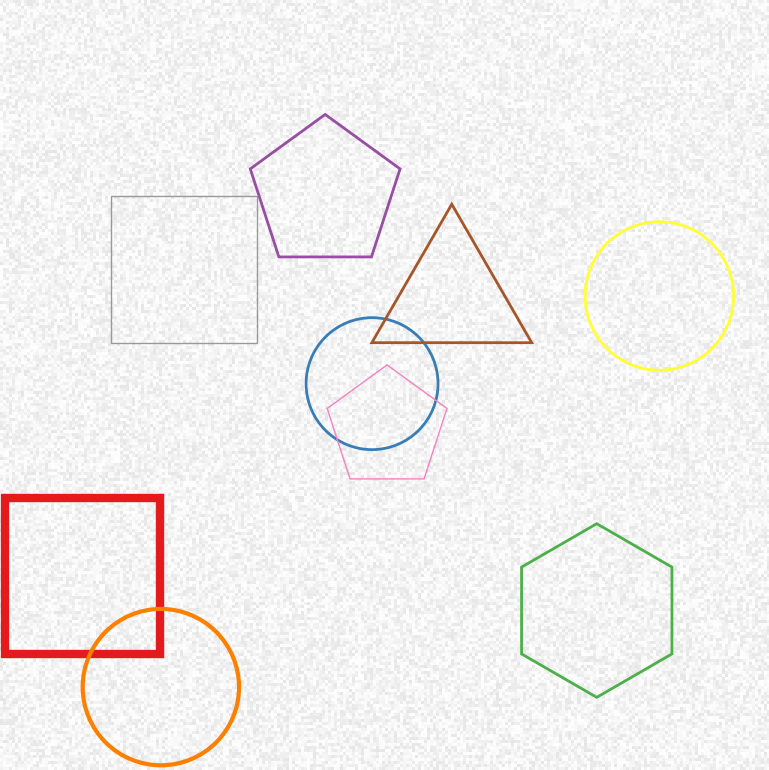[{"shape": "square", "thickness": 3, "radius": 0.51, "center": [0.107, 0.252]}, {"shape": "circle", "thickness": 1, "radius": 0.43, "center": [0.483, 0.502]}, {"shape": "hexagon", "thickness": 1, "radius": 0.56, "center": [0.775, 0.207]}, {"shape": "pentagon", "thickness": 1, "radius": 0.51, "center": [0.422, 0.749]}, {"shape": "circle", "thickness": 1.5, "radius": 0.51, "center": [0.209, 0.108]}, {"shape": "circle", "thickness": 1, "radius": 0.48, "center": [0.856, 0.616]}, {"shape": "triangle", "thickness": 1, "radius": 0.6, "center": [0.587, 0.615]}, {"shape": "pentagon", "thickness": 0.5, "radius": 0.41, "center": [0.503, 0.444]}, {"shape": "square", "thickness": 0.5, "radius": 0.48, "center": [0.239, 0.65]}]